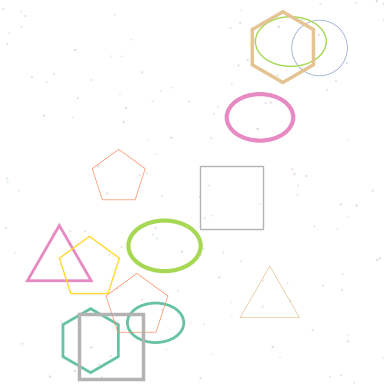[{"shape": "oval", "thickness": 2, "radius": 0.37, "center": [0.404, 0.162]}, {"shape": "hexagon", "thickness": 2, "radius": 0.42, "center": [0.235, 0.115]}, {"shape": "pentagon", "thickness": 0.5, "radius": 0.42, "center": [0.356, 0.205]}, {"shape": "pentagon", "thickness": 0.5, "radius": 0.36, "center": [0.308, 0.54]}, {"shape": "circle", "thickness": 0.5, "radius": 0.36, "center": [0.83, 0.875]}, {"shape": "oval", "thickness": 3, "radius": 0.43, "center": [0.675, 0.695]}, {"shape": "triangle", "thickness": 2, "radius": 0.48, "center": [0.154, 0.319]}, {"shape": "oval", "thickness": 3, "radius": 0.47, "center": [0.427, 0.361]}, {"shape": "oval", "thickness": 1, "radius": 0.46, "center": [0.755, 0.892]}, {"shape": "pentagon", "thickness": 1, "radius": 0.41, "center": [0.232, 0.304]}, {"shape": "triangle", "thickness": 0.5, "radius": 0.45, "center": [0.701, 0.22]}, {"shape": "hexagon", "thickness": 2.5, "radius": 0.46, "center": [0.735, 0.878]}, {"shape": "square", "thickness": 1, "radius": 0.41, "center": [0.602, 0.487]}, {"shape": "square", "thickness": 2.5, "radius": 0.42, "center": [0.287, 0.1]}]